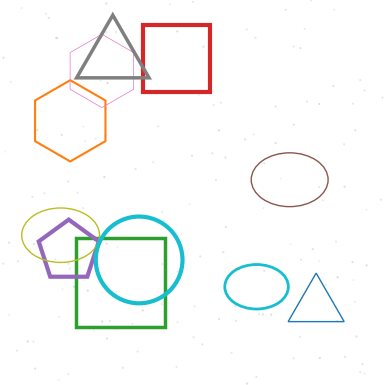[{"shape": "triangle", "thickness": 1, "radius": 0.42, "center": [0.821, 0.207]}, {"shape": "hexagon", "thickness": 1.5, "radius": 0.53, "center": [0.183, 0.686]}, {"shape": "square", "thickness": 2.5, "radius": 0.58, "center": [0.312, 0.267]}, {"shape": "square", "thickness": 3, "radius": 0.43, "center": [0.459, 0.847]}, {"shape": "pentagon", "thickness": 3, "radius": 0.41, "center": [0.179, 0.348]}, {"shape": "oval", "thickness": 1, "radius": 0.5, "center": [0.752, 0.533]}, {"shape": "hexagon", "thickness": 0.5, "radius": 0.48, "center": [0.265, 0.816]}, {"shape": "triangle", "thickness": 2.5, "radius": 0.54, "center": [0.293, 0.852]}, {"shape": "oval", "thickness": 1, "radius": 0.51, "center": [0.157, 0.389]}, {"shape": "oval", "thickness": 2, "radius": 0.41, "center": [0.666, 0.255]}, {"shape": "circle", "thickness": 3, "radius": 0.56, "center": [0.361, 0.325]}]